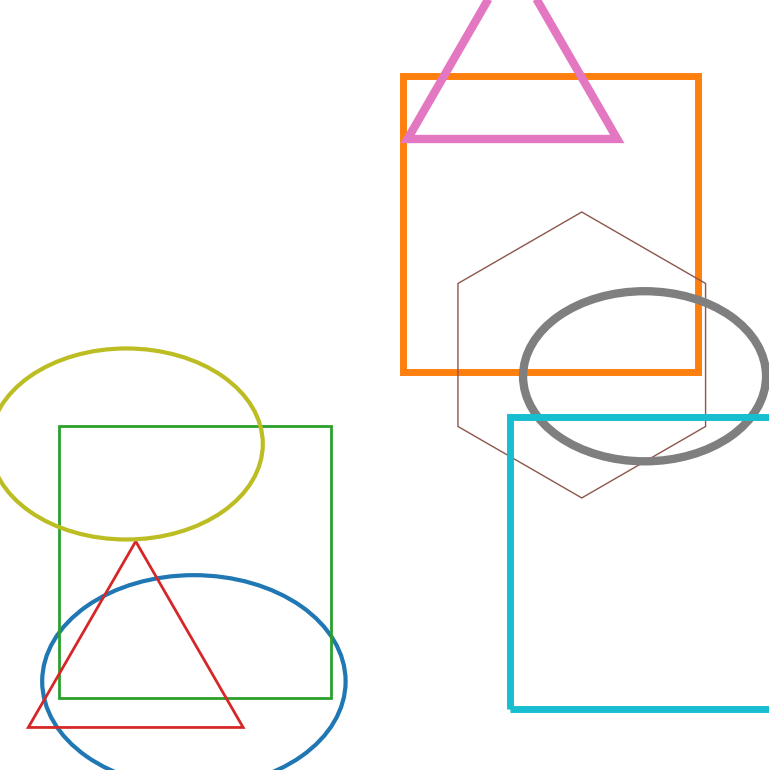[{"shape": "oval", "thickness": 1.5, "radius": 0.99, "center": [0.252, 0.115]}, {"shape": "square", "thickness": 2.5, "radius": 0.96, "center": [0.715, 0.709]}, {"shape": "square", "thickness": 1, "radius": 0.88, "center": [0.253, 0.27]}, {"shape": "triangle", "thickness": 1, "radius": 0.81, "center": [0.176, 0.136]}, {"shape": "hexagon", "thickness": 0.5, "radius": 0.93, "center": [0.756, 0.539]}, {"shape": "triangle", "thickness": 3, "radius": 0.79, "center": [0.665, 0.898]}, {"shape": "oval", "thickness": 3, "radius": 0.79, "center": [0.837, 0.511]}, {"shape": "oval", "thickness": 1.5, "radius": 0.89, "center": [0.164, 0.423]}, {"shape": "square", "thickness": 2.5, "radius": 0.95, "center": [0.852, 0.269]}]